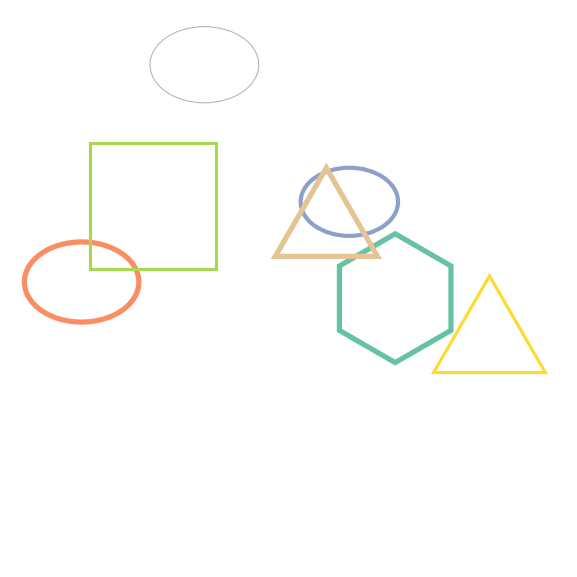[{"shape": "hexagon", "thickness": 2.5, "radius": 0.56, "center": [0.684, 0.483]}, {"shape": "oval", "thickness": 2.5, "radius": 0.5, "center": [0.141, 0.511]}, {"shape": "oval", "thickness": 2, "radius": 0.42, "center": [0.605, 0.65]}, {"shape": "square", "thickness": 1.5, "radius": 0.55, "center": [0.265, 0.643]}, {"shape": "triangle", "thickness": 1.5, "radius": 0.56, "center": [0.848, 0.41]}, {"shape": "triangle", "thickness": 2.5, "radius": 0.51, "center": [0.565, 0.606]}, {"shape": "oval", "thickness": 0.5, "radius": 0.47, "center": [0.354, 0.887]}]